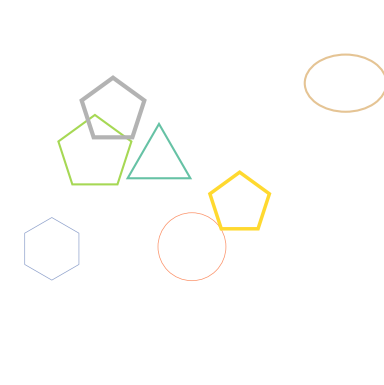[{"shape": "triangle", "thickness": 1.5, "radius": 0.47, "center": [0.413, 0.584]}, {"shape": "circle", "thickness": 0.5, "radius": 0.44, "center": [0.499, 0.359]}, {"shape": "hexagon", "thickness": 0.5, "radius": 0.41, "center": [0.135, 0.354]}, {"shape": "pentagon", "thickness": 1.5, "radius": 0.5, "center": [0.246, 0.602]}, {"shape": "pentagon", "thickness": 2.5, "radius": 0.41, "center": [0.622, 0.471]}, {"shape": "oval", "thickness": 1.5, "radius": 0.53, "center": [0.898, 0.784]}, {"shape": "pentagon", "thickness": 3, "radius": 0.43, "center": [0.294, 0.713]}]